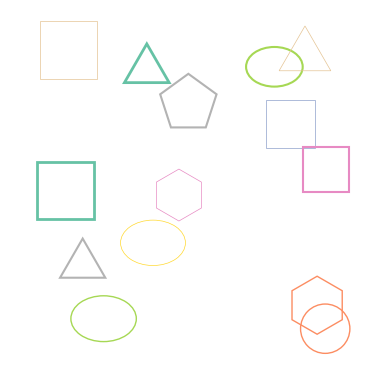[{"shape": "triangle", "thickness": 2, "radius": 0.34, "center": [0.381, 0.819]}, {"shape": "square", "thickness": 2, "radius": 0.37, "center": [0.17, 0.505]}, {"shape": "circle", "thickness": 1, "radius": 0.32, "center": [0.845, 0.146]}, {"shape": "hexagon", "thickness": 1, "radius": 0.38, "center": [0.824, 0.207]}, {"shape": "square", "thickness": 0.5, "radius": 0.32, "center": [0.754, 0.678]}, {"shape": "square", "thickness": 1.5, "radius": 0.3, "center": [0.848, 0.56]}, {"shape": "hexagon", "thickness": 0.5, "radius": 0.34, "center": [0.465, 0.493]}, {"shape": "oval", "thickness": 1, "radius": 0.42, "center": [0.269, 0.172]}, {"shape": "oval", "thickness": 1.5, "radius": 0.37, "center": [0.713, 0.827]}, {"shape": "oval", "thickness": 0.5, "radius": 0.42, "center": [0.397, 0.369]}, {"shape": "square", "thickness": 0.5, "radius": 0.37, "center": [0.178, 0.87]}, {"shape": "triangle", "thickness": 0.5, "radius": 0.39, "center": [0.792, 0.855]}, {"shape": "triangle", "thickness": 1.5, "radius": 0.34, "center": [0.215, 0.313]}, {"shape": "pentagon", "thickness": 1.5, "radius": 0.38, "center": [0.489, 0.731]}]